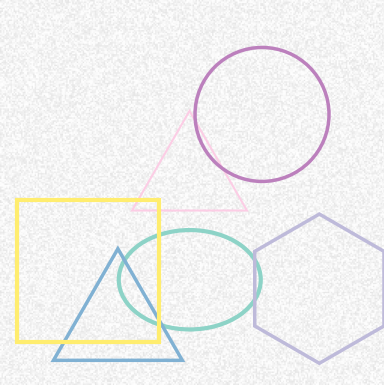[{"shape": "oval", "thickness": 3, "radius": 0.92, "center": [0.493, 0.273]}, {"shape": "hexagon", "thickness": 2.5, "radius": 0.97, "center": [0.83, 0.25]}, {"shape": "triangle", "thickness": 2.5, "radius": 0.97, "center": [0.306, 0.161]}, {"shape": "triangle", "thickness": 1.5, "radius": 0.86, "center": [0.492, 0.539]}, {"shape": "circle", "thickness": 2.5, "radius": 0.87, "center": [0.681, 0.703]}, {"shape": "square", "thickness": 3, "radius": 0.92, "center": [0.228, 0.296]}]